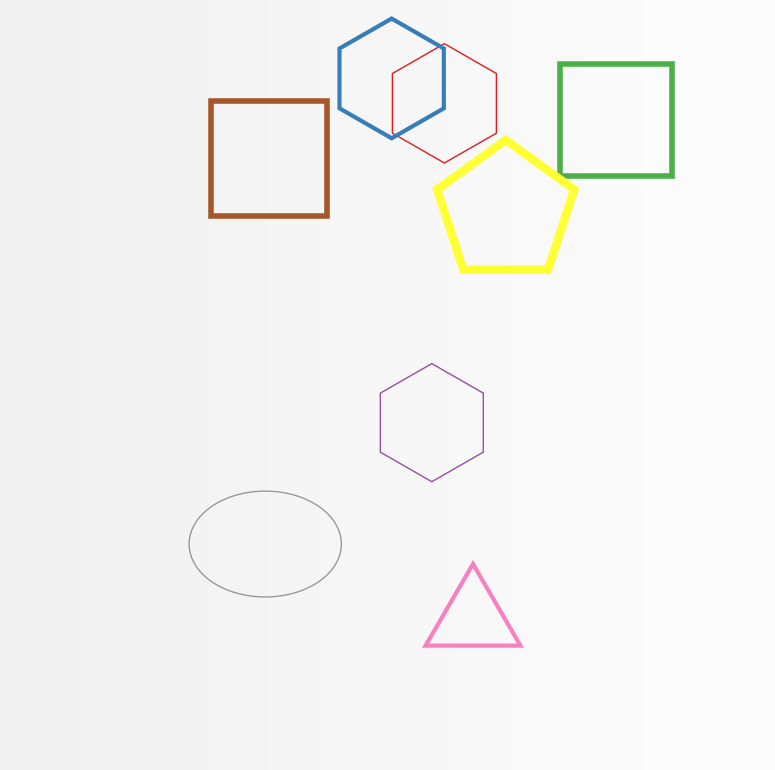[{"shape": "hexagon", "thickness": 0.5, "radius": 0.39, "center": [0.573, 0.866]}, {"shape": "hexagon", "thickness": 1.5, "radius": 0.39, "center": [0.505, 0.898]}, {"shape": "square", "thickness": 2, "radius": 0.36, "center": [0.795, 0.844]}, {"shape": "hexagon", "thickness": 0.5, "radius": 0.38, "center": [0.557, 0.451]}, {"shape": "pentagon", "thickness": 3, "radius": 0.47, "center": [0.652, 0.725]}, {"shape": "square", "thickness": 2, "radius": 0.37, "center": [0.347, 0.794]}, {"shape": "triangle", "thickness": 1.5, "radius": 0.35, "center": [0.61, 0.197]}, {"shape": "oval", "thickness": 0.5, "radius": 0.49, "center": [0.342, 0.293]}]